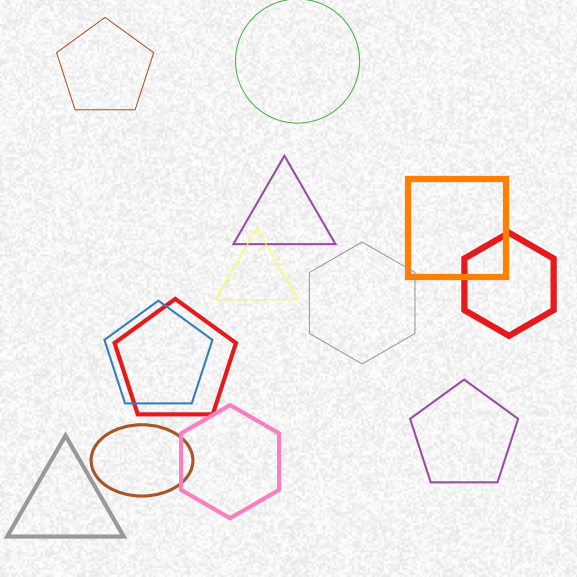[{"shape": "pentagon", "thickness": 2, "radius": 0.55, "center": [0.304, 0.371]}, {"shape": "hexagon", "thickness": 3, "radius": 0.45, "center": [0.881, 0.507]}, {"shape": "pentagon", "thickness": 1, "radius": 0.49, "center": [0.274, 0.38]}, {"shape": "circle", "thickness": 0.5, "radius": 0.54, "center": [0.515, 0.893]}, {"shape": "pentagon", "thickness": 1, "radius": 0.49, "center": [0.804, 0.244]}, {"shape": "triangle", "thickness": 1, "radius": 0.51, "center": [0.493, 0.627]}, {"shape": "square", "thickness": 3, "radius": 0.42, "center": [0.791, 0.605]}, {"shape": "triangle", "thickness": 0.5, "radius": 0.41, "center": [0.445, 0.521]}, {"shape": "oval", "thickness": 1.5, "radius": 0.44, "center": [0.246, 0.202]}, {"shape": "pentagon", "thickness": 0.5, "radius": 0.44, "center": [0.182, 0.881]}, {"shape": "hexagon", "thickness": 2, "radius": 0.49, "center": [0.398, 0.2]}, {"shape": "triangle", "thickness": 2, "radius": 0.58, "center": [0.113, 0.128]}, {"shape": "hexagon", "thickness": 0.5, "radius": 0.53, "center": [0.627, 0.474]}]